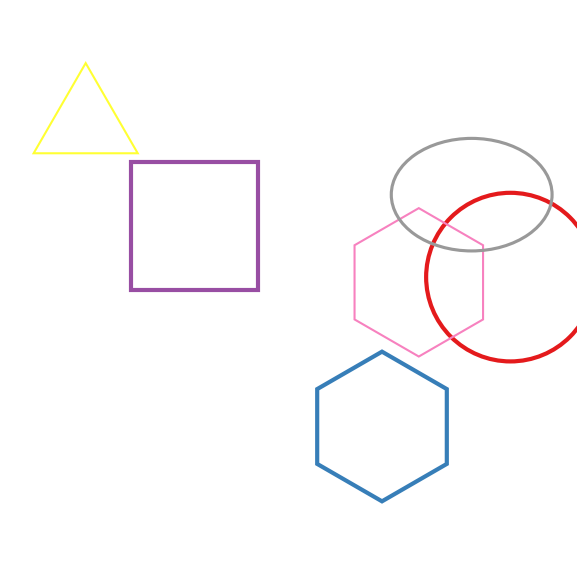[{"shape": "circle", "thickness": 2, "radius": 0.73, "center": [0.884, 0.519]}, {"shape": "hexagon", "thickness": 2, "radius": 0.65, "center": [0.661, 0.261]}, {"shape": "square", "thickness": 2, "radius": 0.55, "center": [0.336, 0.608]}, {"shape": "triangle", "thickness": 1, "radius": 0.52, "center": [0.148, 0.786]}, {"shape": "hexagon", "thickness": 1, "radius": 0.64, "center": [0.725, 0.51]}, {"shape": "oval", "thickness": 1.5, "radius": 0.7, "center": [0.817, 0.662]}]